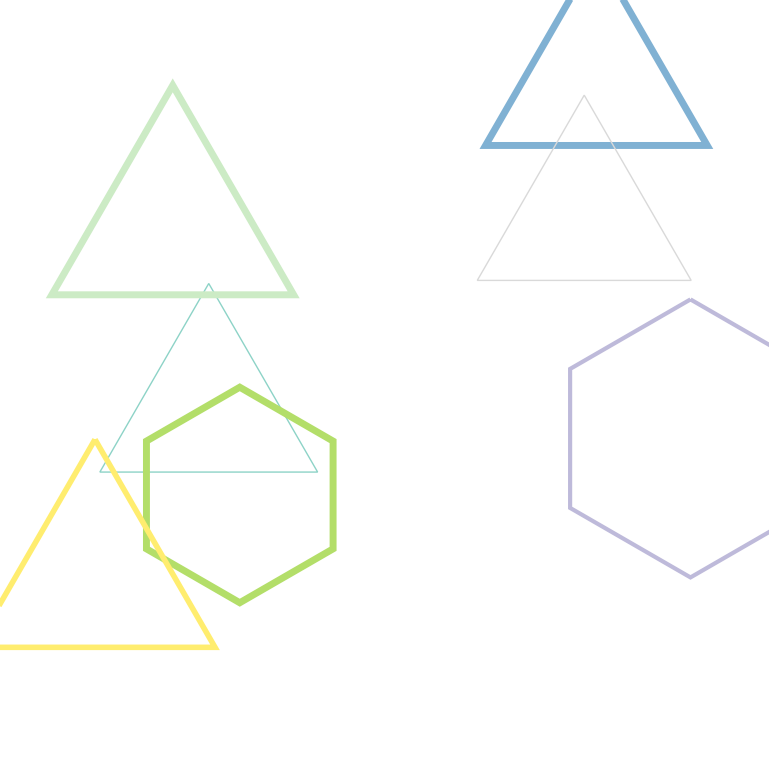[{"shape": "triangle", "thickness": 0.5, "radius": 0.82, "center": [0.271, 0.469]}, {"shape": "hexagon", "thickness": 1.5, "radius": 0.9, "center": [0.897, 0.431]}, {"shape": "triangle", "thickness": 2.5, "radius": 0.83, "center": [0.775, 0.894]}, {"shape": "hexagon", "thickness": 2.5, "radius": 0.7, "center": [0.311, 0.357]}, {"shape": "triangle", "thickness": 0.5, "radius": 0.8, "center": [0.759, 0.716]}, {"shape": "triangle", "thickness": 2.5, "radius": 0.91, "center": [0.224, 0.708]}, {"shape": "triangle", "thickness": 2, "radius": 0.9, "center": [0.123, 0.249]}]